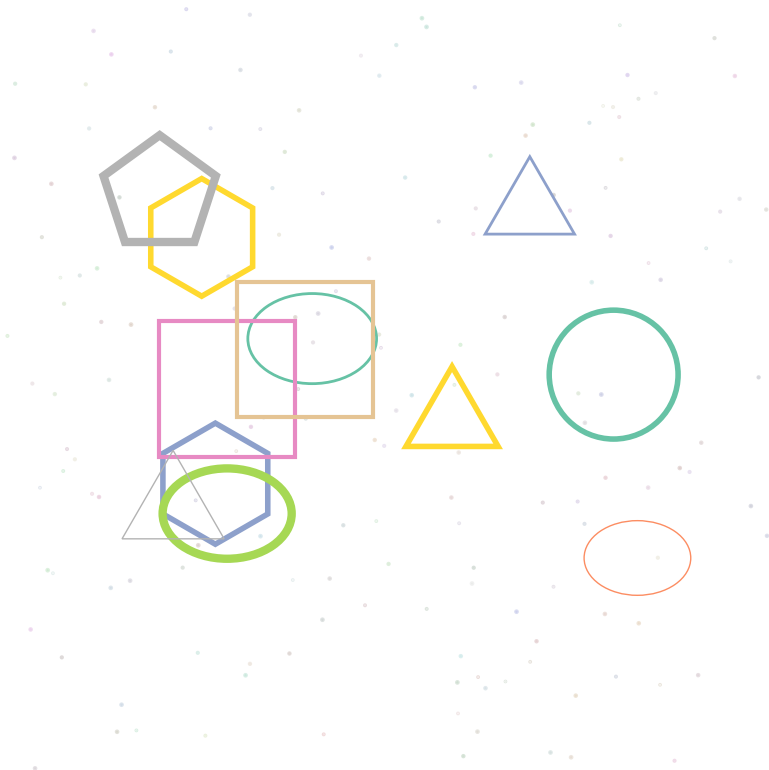[{"shape": "circle", "thickness": 2, "radius": 0.42, "center": [0.797, 0.513]}, {"shape": "oval", "thickness": 1, "radius": 0.42, "center": [0.405, 0.56]}, {"shape": "oval", "thickness": 0.5, "radius": 0.35, "center": [0.828, 0.275]}, {"shape": "hexagon", "thickness": 2, "radius": 0.39, "center": [0.28, 0.372]}, {"shape": "triangle", "thickness": 1, "radius": 0.34, "center": [0.688, 0.729]}, {"shape": "square", "thickness": 1.5, "radius": 0.44, "center": [0.295, 0.494]}, {"shape": "oval", "thickness": 3, "radius": 0.42, "center": [0.295, 0.333]}, {"shape": "triangle", "thickness": 2, "radius": 0.35, "center": [0.587, 0.455]}, {"shape": "hexagon", "thickness": 2, "radius": 0.38, "center": [0.262, 0.692]}, {"shape": "square", "thickness": 1.5, "radius": 0.44, "center": [0.396, 0.546]}, {"shape": "triangle", "thickness": 0.5, "radius": 0.38, "center": [0.225, 0.338]}, {"shape": "pentagon", "thickness": 3, "radius": 0.38, "center": [0.207, 0.748]}]